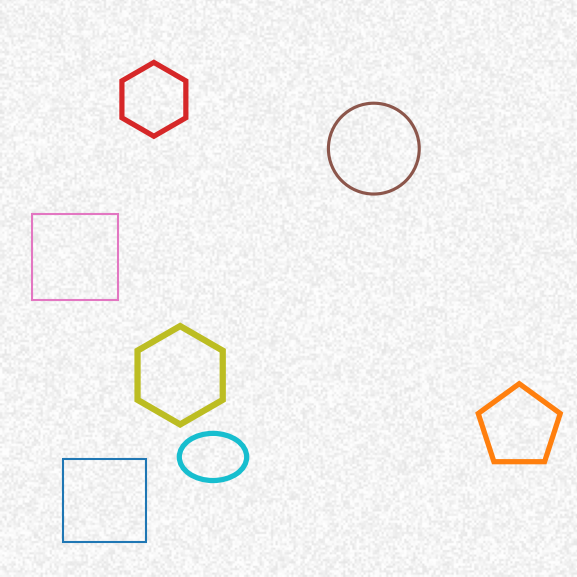[{"shape": "square", "thickness": 1, "radius": 0.36, "center": [0.181, 0.132]}, {"shape": "pentagon", "thickness": 2.5, "radius": 0.37, "center": [0.899, 0.26]}, {"shape": "hexagon", "thickness": 2.5, "radius": 0.32, "center": [0.266, 0.827]}, {"shape": "circle", "thickness": 1.5, "radius": 0.39, "center": [0.647, 0.742]}, {"shape": "square", "thickness": 1, "radius": 0.37, "center": [0.13, 0.554]}, {"shape": "hexagon", "thickness": 3, "radius": 0.43, "center": [0.312, 0.349]}, {"shape": "oval", "thickness": 2.5, "radius": 0.29, "center": [0.369, 0.208]}]